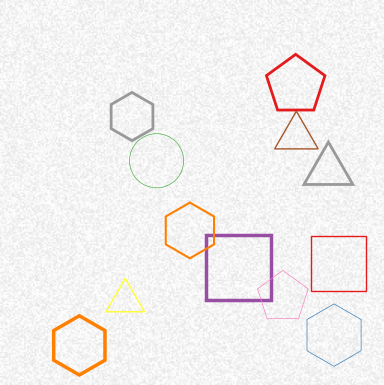[{"shape": "pentagon", "thickness": 2, "radius": 0.4, "center": [0.768, 0.779]}, {"shape": "square", "thickness": 1, "radius": 0.36, "center": [0.88, 0.315]}, {"shape": "hexagon", "thickness": 0.5, "radius": 0.41, "center": [0.868, 0.13]}, {"shape": "circle", "thickness": 0.5, "radius": 0.35, "center": [0.407, 0.582]}, {"shape": "square", "thickness": 2.5, "radius": 0.42, "center": [0.619, 0.305]}, {"shape": "hexagon", "thickness": 2.5, "radius": 0.38, "center": [0.206, 0.103]}, {"shape": "hexagon", "thickness": 1.5, "radius": 0.36, "center": [0.493, 0.401]}, {"shape": "triangle", "thickness": 1, "radius": 0.29, "center": [0.325, 0.219]}, {"shape": "triangle", "thickness": 1, "radius": 0.33, "center": [0.77, 0.646]}, {"shape": "pentagon", "thickness": 0.5, "radius": 0.35, "center": [0.735, 0.228]}, {"shape": "hexagon", "thickness": 2, "radius": 0.31, "center": [0.343, 0.697]}, {"shape": "triangle", "thickness": 2, "radius": 0.37, "center": [0.853, 0.558]}]